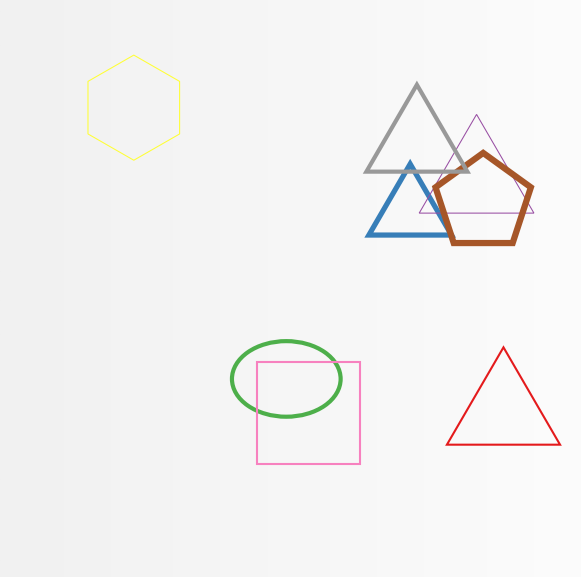[{"shape": "triangle", "thickness": 1, "radius": 0.56, "center": [0.866, 0.285]}, {"shape": "triangle", "thickness": 2.5, "radius": 0.41, "center": [0.706, 0.633]}, {"shape": "oval", "thickness": 2, "radius": 0.47, "center": [0.493, 0.343]}, {"shape": "triangle", "thickness": 0.5, "radius": 0.57, "center": [0.82, 0.687]}, {"shape": "hexagon", "thickness": 0.5, "radius": 0.46, "center": [0.23, 0.813]}, {"shape": "pentagon", "thickness": 3, "radius": 0.43, "center": [0.831, 0.648]}, {"shape": "square", "thickness": 1, "radius": 0.44, "center": [0.531, 0.283]}, {"shape": "triangle", "thickness": 2, "radius": 0.5, "center": [0.717, 0.752]}]